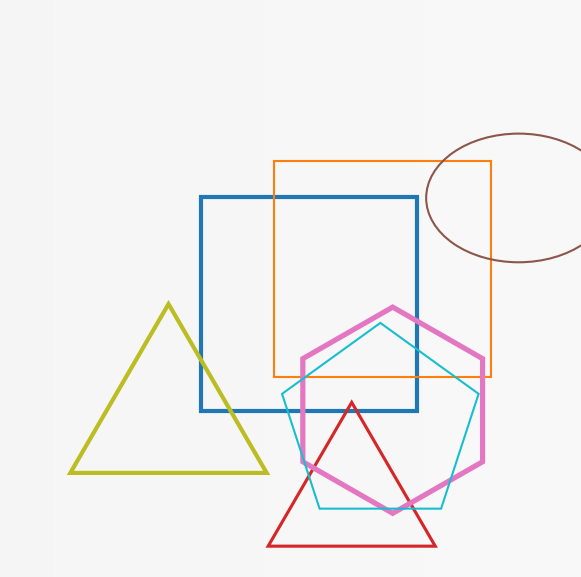[{"shape": "square", "thickness": 2, "radius": 0.93, "center": [0.532, 0.473]}, {"shape": "square", "thickness": 1, "radius": 0.93, "center": [0.658, 0.534]}, {"shape": "triangle", "thickness": 1.5, "radius": 0.83, "center": [0.605, 0.136]}, {"shape": "oval", "thickness": 1, "radius": 0.8, "center": [0.892, 0.656]}, {"shape": "hexagon", "thickness": 2.5, "radius": 0.89, "center": [0.676, 0.289]}, {"shape": "triangle", "thickness": 2, "radius": 0.97, "center": [0.29, 0.278]}, {"shape": "pentagon", "thickness": 1, "radius": 0.89, "center": [0.654, 0.262]}]